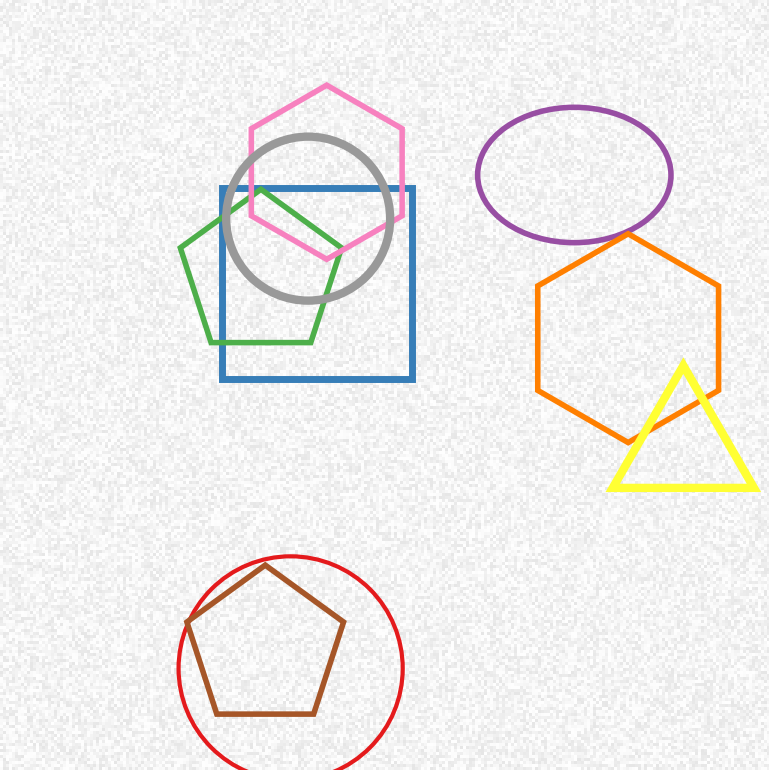[{"shape": "circle", "thickness": 1.5, "radius": 0.73, "center": [0.377, 0.132]}, {"shape": "square", "thickness": 2.5, "radius": 0.62, "center": [0.411, 0.632]}, {"shape": "pentagon", "thickness": 2, "radius": 0.55, "center": [0.339, 0.644]}, {"shape": "oval", "thickness": 2, "radius": 0.63, "center": [0.746, 0.773]}, {"shape": "hexagon", "thickness": 2, "radius": 0.68, "center": [0.816, 0.561]}, {"shape": "triangle", "thickness": 3, "radius": 0.53, "center": [0.887, 0.419]}, {"shape": "pentagon", "thickness": 2, "radius": 0.53, "center": [0.344, 0.159]}, {"shape": "hexagon", "thickness": 2, "radius": 0.57, "center": [0.424, 0.776]}, {"shape": "circle", "thickness": 3, "radius": 0.53, "center": [0.4, 0.716]}]